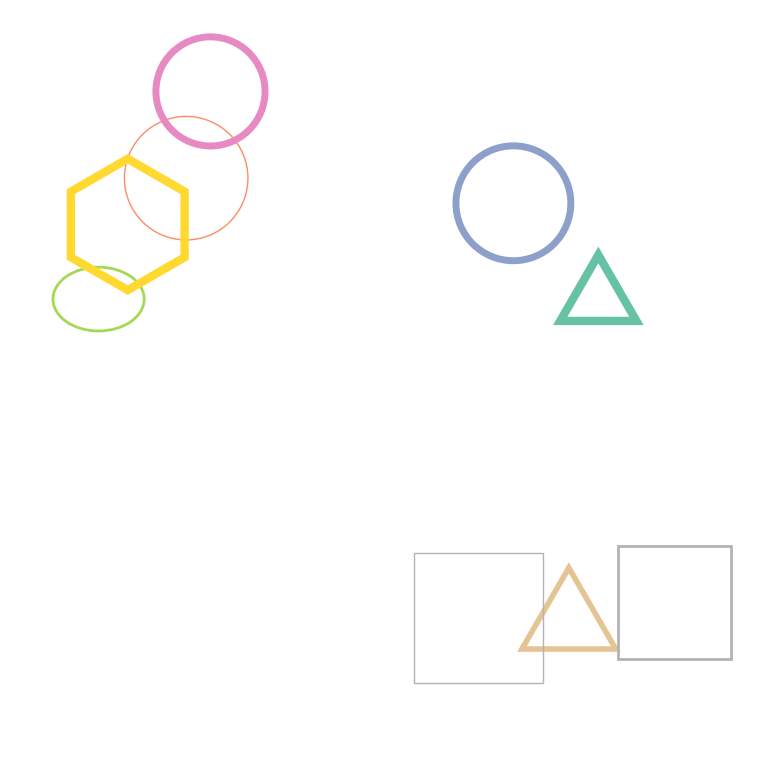[{"shape": "triangle", "thickness": 3, "radius": 0.29, "center": [0.777, 0.612]}, {"shape": "circle", "thickness": 0.5, "radius": 0.4, "center": [0.242, 0.769]}, {"shape": "circle", "thickness": 2.5, "radius": 0.37, "center": [0.667, 0.736]}, {"shape": "circle", "thickness": 2.5, "radius": 0.35, "center": [0.273, 0.881]}, {"shape": "oval", "thickness": 1, "radius": 0.3, "center": [0.128, 0.612]}, {"shape": "hexagon", "thickness": 3, "radius": 0.43, "center": [0.166, 0.708]}, {"shape": "triangle", "thickness": 2, "radius": 0.35, "center": [0.739, 0.192]}, {"shape": "square", "thickness": 0.5, "radius": 0.42, "center": [0.621, 0.198]}, {"shape": "square", "thickness": 1, "radius": 0.37, "center": [0.876, 0.218]}]